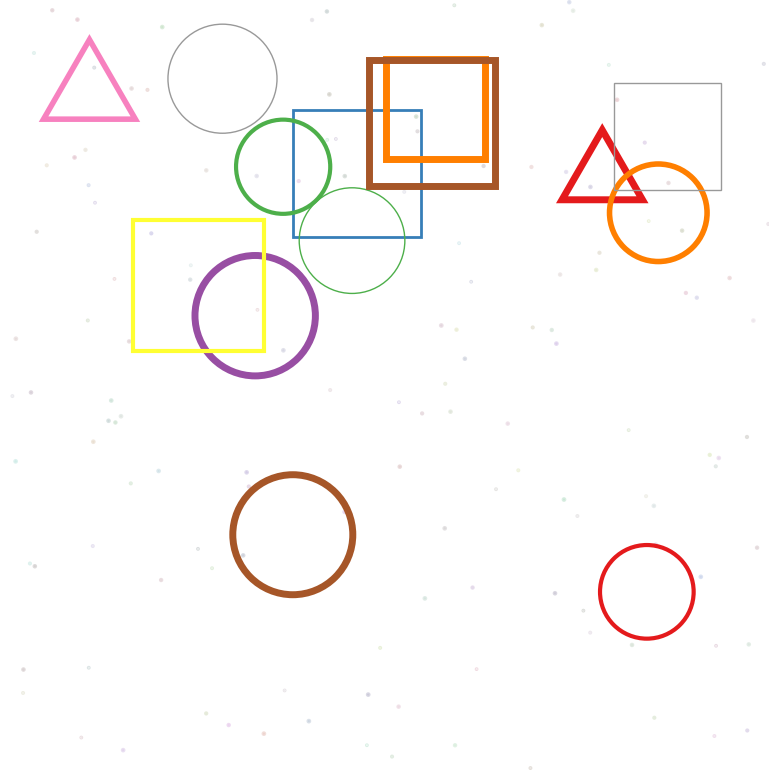[{"shape": "circle", "thickness": 1.5, "radius": 0.3, "center": [0.84, 0.231]}, {"shape": "triangle", "thickness": 2.5, "radius": 0.3, "center": [0.782, 0.771]}, {"shape": "square", "thickness": 1, "radius": 0.42, "center": [0.463, 0.775]}, {"shape": "circle", "thickness": 0.5, "radius": 0.34, "center": [0.457, 0.688]}, {"shape": "circle", "thickness": 1.5, "radius": 0.31, "center": [0.368, 0.783]}, {"shape": "circle", "thickness": 2.5, "radius": 0.39, "center": [0.331, 0.59]}, {"shape": "square", "thickness": 2.5, "radius": 0.32, "center": [0.566, 0.858]}, {"shape": "circle", "thickness": 2, "radius": 0.32, "center": [0.855, 0.724]}, {"shape": "square", "thickness": 1.5, "radius": 0.43, "center": [0.258, 0.63]}, {"shape": "circle", "thickness": 2.5, "radius": 0.39, "center": [0.38, 0.306]}, {"shape": "square", "thickness": 2.5, "radius": 0.41, "center": [0.561, 0.84]}, {"shape": "triangle", "thickness": 2, "radius": 0.34, "center": [0.116, 0.88]}, {"shape": "circle", "thickness": 0.5, "radius": 0.35, "center": [0.289, 0.898]}, {"shape": "square", "thickness": 0.5, "radius": 0.35, "center": [0.867, 0.823]}]